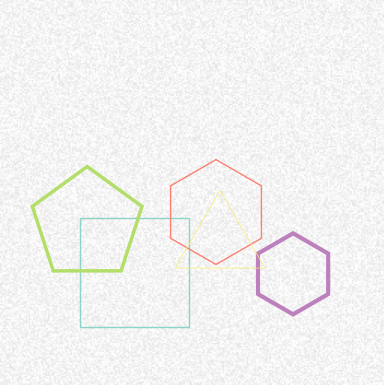[{"shape": "square", "thickness": 1, "radius": 0.71, "center": [0.349, 0.293]}, {"shape": "hexagon", "thickness": 1, "radius": 0.68, "center": [0.561, 0.449]}, {"shape": "pentagon", "thickness": 2.5, "radius": 0.75, "center": [0.226, 0.418]}, {"shape": "hexagon", "thickness": 3, "radius": 0.53, "center": [0.761, 0.289]}, {"shape": "triangle", "thickness": 0.5, "radius": 0.67, "center": [0.571, 0.371]}]